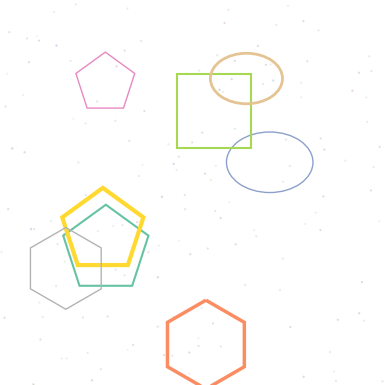[{"shape": "pentagon", "thickness": 1.5, "radius": 0.58, "center": [0.275, 0.352]}, {"shape": "hexagon", "thickness": 2.5, "radius": 0.58, "center": [0.535, 0.105]}, {"shape": "oval", "thickness": 1, "radius": 0.56, "center": [0.701, 0.579]}, {"shape": "pentagon", "thickness": 1, "radius": 0.4, "center": [0.274, 0.784]}, {"shape": "square", "thickness": 1.5, "radius": 0.48, "center": [0.556, 0.712]}, {"shape": "pentagon", "thickness": 3, "radius": 0.55, "center": [0.267, 0.401]}, {"shape": "oval", "thickness": 2, "radius": 0.47, "center": [0.64, 0.796]}, {"shape": "hexagon", "thickness": 1, "radius": 0.53, "center": [0.171, 0.303]}]